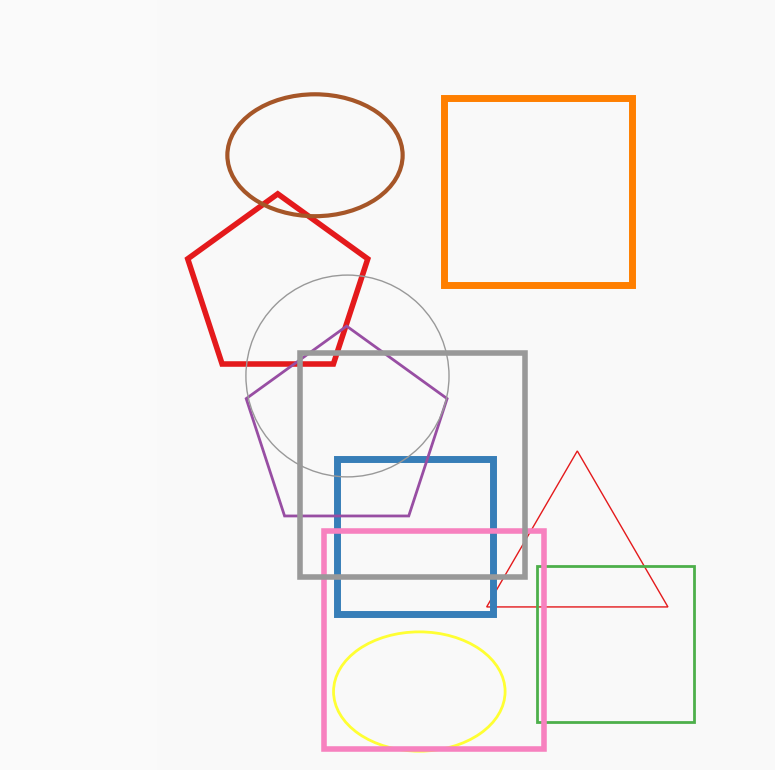[{"shape": "pentagon", "thickness": 2, "radius": 0.61, "center": [0.358, 0.626]}, {"shape": "triangle", "thickness": 0.5, "radius": 0.68, "center": [0.745, 0.279]}, {"shape": "square", "thickness": 2.5, "radius": 0.5, "center": [0.536, 0.303]}, {"shape": "square", "thickness": 1, "radius": 0.51, "center": [0.794, 0.163]}, {"shape": "pentagon", "thickness": 1, "radius": 0.68, "center": [0.447, 0.44]}, {"shape": "square", "thickness": 2.5, "radius": 0.61, "center": [0.695, 0.752]}, {"shape": "oval", "thickness": 1, "radius": 0.55, "center": [0.541, 0.102]}, {"shape": "oval", "thickness": 1.5, "radius": 0.57, "center": [0.406, 0.798]}, {"shape": "square", "thickness": 2, "radius": 0.71, "center": [0.56, 0.169]}, {"shape": "square", "thickness": 2, "radius": 0.73, "center": [0.532, 0.396]}, {"shape": "circle", "thickness": 0.5, "radius": 0.66, "center": [0.448, 0.512]}]